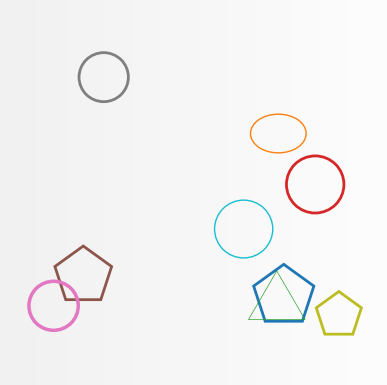[{"shape": "pentagon", "thickness": 2, "radius": 0.41, "center": [0.732, 0.232]}, {"shape": "oval", "thickness": 1, "radius": 0.36, "center": [0.718, 0.653]}, {"shape": "triangle", "thickness": 0.5, "radius": 0.42, "center": [0.714, 0.212]}, {"shape": "circle", "thickness": 2, "radius": 0.37, "center": [0.813, 0.521]}, {"shape": "pentagon", "thickness": 2, "radius": 0.38, "center": [0.215, 0.284]}, {"shape": "circle", "thickness": 2.5, "radius": 0.32, "center": [0.138, 0.206]}, {"shape": "circle", "thickness": 2, "radius": 0.32, "center": [0.268, 0.8]}, {"shape": "pentagon", "thickness": 2, "radius": 0.31, "center": [0.874, 0.182]}, {"shape": "circle", "thickness": 1, "radius": 0.38, "center": [0.629, 0.405]}]